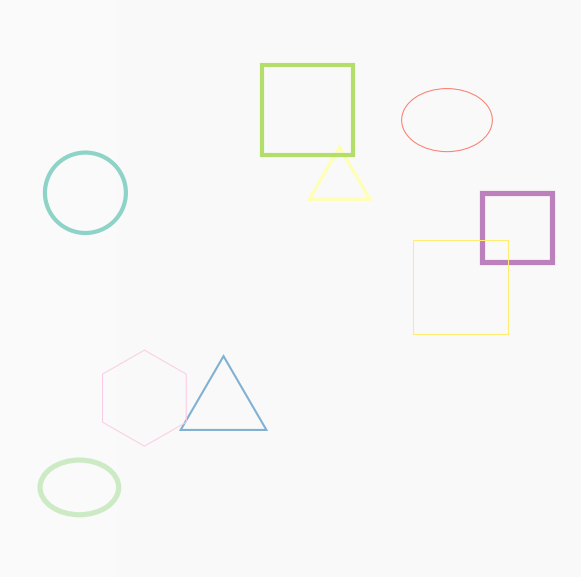[{"shape": "circle", "thickness": 2, "radius": 0.35, "center": [0.147, 0.665]}, {"shape": "triangle", "thickness": 1.5, "radius": 0.3, "center": [0.584, 0.684]}, {"shape": "oval", "thickness": 0.5, "radius": 0.39, "center": [0.769, 0.791]}, {"shape": "triangle", "thickness": 1, "radius": 0.43, "center": [0.385, 0.297]}, {"shape": "square", "thickness": 2, "radius": 0.39, "center": [0.529, 0.808]}, {"shape": "hexagon", "thickness": 0.5, "radius": 0.42, "center": [0.248, 0.31]}, {"shape": "square", "thickness": 2.5, "radius": 0.3, "center": [0.89, 0.605]}, {"shape": "oval", "thickness": 2.5, "radius": 0.34, "center": [0.137, 0.155]}, {"shape": "square", "thickness": 0.5, "radius": 0.41, "center": [0.792, 0.502]}]